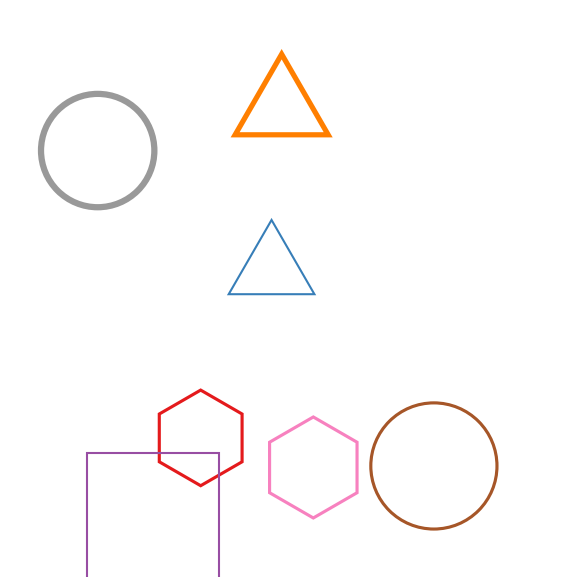[{"shape": "hexagon", "thickness": 1.5, "radius": 0.41, "center": [0.348, 0.241]}, {"shape": "triangle", "thickness": 1, "radius": 0.43, "center": [0.47, 0.533]}, {"shape": "square", "thickness": 1, "radius": 0.57, "center": [0.264, 0.101]}, {"shape": "triangle", "thickness": 2.5, "radius": 0.47, "center": [0.488, 0.812]}, {"shape": "circle", "thickness": 1.5, "radius": 0.55, "center": [0.751, 0.192]}, {"shape": "hexagon", "thickness": 1.5, "radius": 0.44, "center": [0.543, 0.19]}, {"shape": "circle", "thickness": 3, "radius": 0.49, "center": [0.169, 0.738]}]